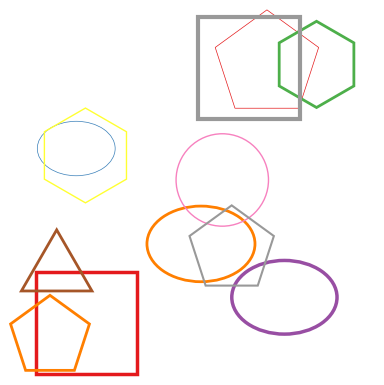[{"shape": "pentagon", "thickness": 0.5, "radius": 0.71, "center": [0.693, 0.833]}, {"shape": "square", "thickness": 2.5, "radius": 0.66, "center": [0.225, 0.161]}, {"shape": "oval", "thickness": 0.5, "radius": 0.51, "center": [0.198, 0.614]}, {"shape": "hexagon", "thickness": 2, "radius": 0.56, "center": [0.822, 0.833]}, {"shape": "oval", "thickness": 2.5, "radius": 0.68, "center": [0.739, 0.228]}, {"shape": "pentagon", "thickness": 2, "radius": 0.54, "center": [0.13, 0.125]}, {"shape": "oval", "thickness": 2, "radius": 0.7, "center": [0.522, 0.366]}, {"shape": "hexagon", "thickness": 1, "radius": 0.62, "center": [0.222, 0.596]}, {"shape": "triangle", "thickness": 2, "radius": 0.53, "center": [0.147, 0.297]}, {"shape": "circle", "thickness": 1, "radius": 0.6, "center": [0.577, 0.533]}, {"shape": "pentagon", "thickness": 1.5, "radius": 0.58, "center": [0.602, 0.351]}, {"shape": "square", "thickness": 3, "radius": 0.66, "center": [0.648, 0.822]}]